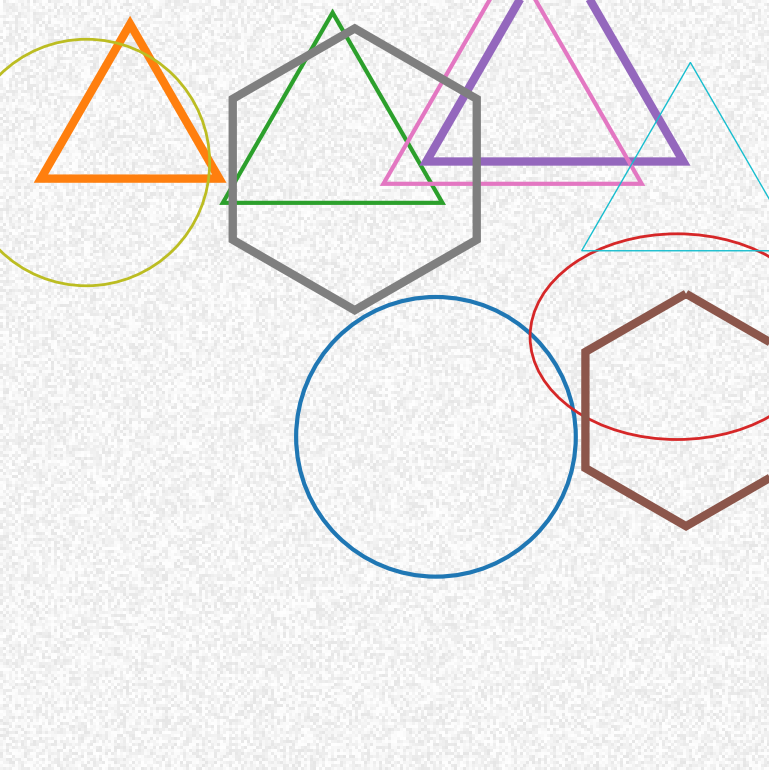[{"shape": "circle", "thickness": 1.5, "radius": 0.91, "center": [0.566, 0.433]}, {"shape": "triangle", "thickness": 3, "radius": 0.67, "center": [0.169, 0.835]}, {"shape": "triangle", "thickness": 1.5, "radius": 0.82, "center": [0.432, 0.819]}, {"shape": "oval", "thickness": 1, "radius": 0.95, "center": [0.879, 0.563]}, {"shape": "triangle", "thickness": 3, "radius": 0.96, "center": [0.721, 0.887]}, {"shape": "hexagon", "thickness": 3, "radius": 0.75, "center": [0.891, 0.468]}, {"shape": "triangle", "thickness": 1.5, "radius": 0.97, "center": [0.666, 0.858]}, {"shape": "hexagon", "thickness": 3, "radius": 0.91, "center": [0.461, 0.78]}, {"shape": "circle", "thickness": 1, "radius": 0.8, "center": [0.112, 0.789]}, {"shape": "triangle", "thickness": 0.5, "radius": 0.82, "center": [0.897, 0.756]}]